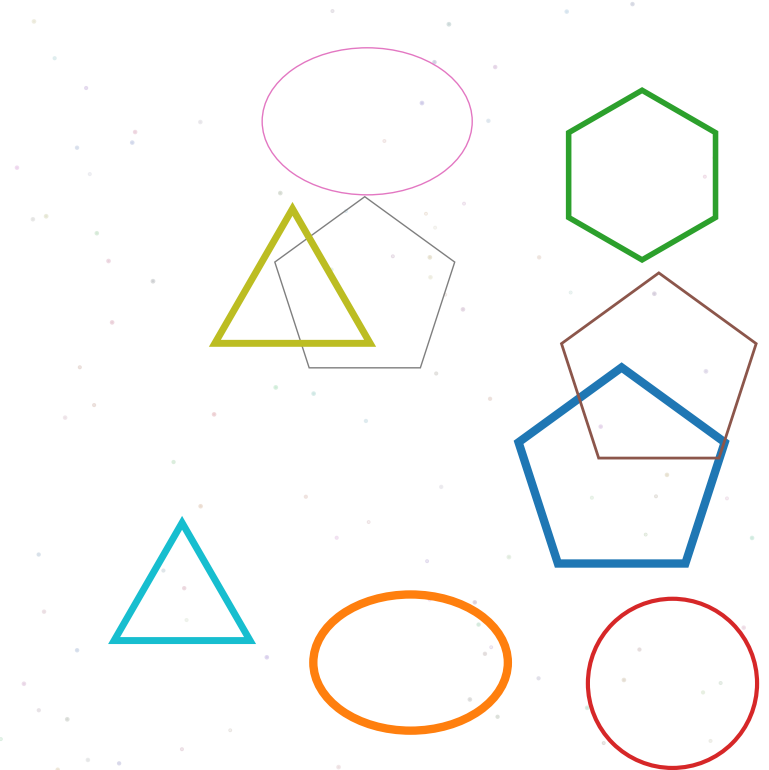[{"shape": "pentagon", "thickness": 3, "radius": 0.7, "center": [0.807, 0.382]}, {"shape": "oval", "thickness": 3, "radius": 0.63, "center": [0.533, 0.14]}, {"shape": "hexagon", "thickness": 2, "radius": 0.55, "center": [0.834, 0.773]}, {"shape": "circle", "thickness": 1.5, "radius": 0.55, "center": [0.873, 0.113]}, {"shape": "pentagon", "thickness": 1, "radius": 0.66, "center": [0.856, 0.513]}, {"shape": "oval", "thickness": 0.5, "radius": 0.68, "center": [0.477, 0.842]}, {"shape": "pentagon", "thickness": 0.5, "radius": 0.61, "center": [0.474, 0.622]}, {"shape": "triangle", "thickness": 2.5, "radius": 0.58, "center": [0.38, 0.612]}, {"shape": "triangle", "thickness": 2.5, "radius": 0.51, "center": [0.236, 0.219]}]